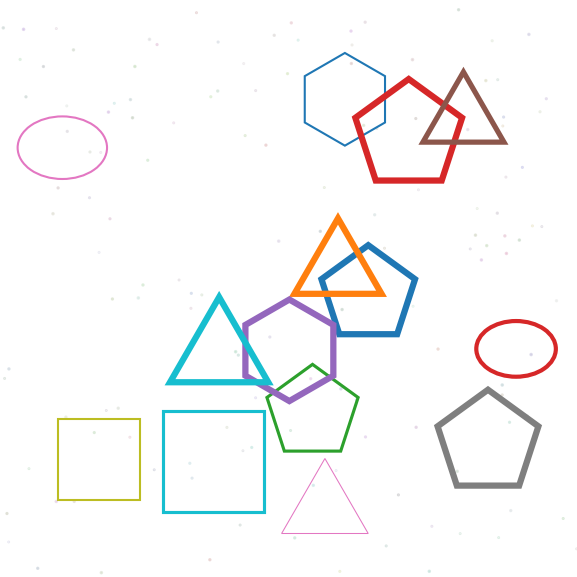[{"shape": "hexagon", "thickness": 1, "radius": 0.4, "center": [0.597, 0.827]}, {"shape": "pentagon", "thickness": 3, "radius": 0.43, "center": [0.638, 0.489]}, {"shape": "triangle", "thickness": 3, "radius": 0.44, "center": [0.585, 0.534]}, {"shape": "pentagon", "thickness": 1.5, "radius": 0.42, "center": [0.541, 0.285]}, {"shape": "oval", "thickness": 2, "radius": 0.34, "center": [0.894, 0.395]}, {"shape": "pentagon", "thickness": 3, "radius": 0.49, "center": [0.708, 0.765]}, {"shape": "hexagon", "thickness": 3, "radius": 0.44, "center": [0.501, 0.393]}, {"shape": "triangle", "thickness": 2.5, "radius": 0.41, "center": [0.803, 0.794]}, {"shape": "triangle", "thickness": 0.5, "radius": 0.43, "center": [0.563, 0.119]}, {"shape": "oval", "thickness": 1, "radius": 0.39, "center": [0.108, 0.743]}, {"shape": "pentagon", "thickness": 3, "radius": 0.46, "center": [0.845, 0.232]}, {"shape": "square", "thickness": 1, "radius": 0.35, "center": [0.171, 0.204]}, {"shape": "square", "thickness": 1.5, "radius": 0.44, "center": [0.37, 0.2]}, {"shape": "triangle", "thickness": 3, "radius": 0.49, "center": [0.379, 0.386]}]